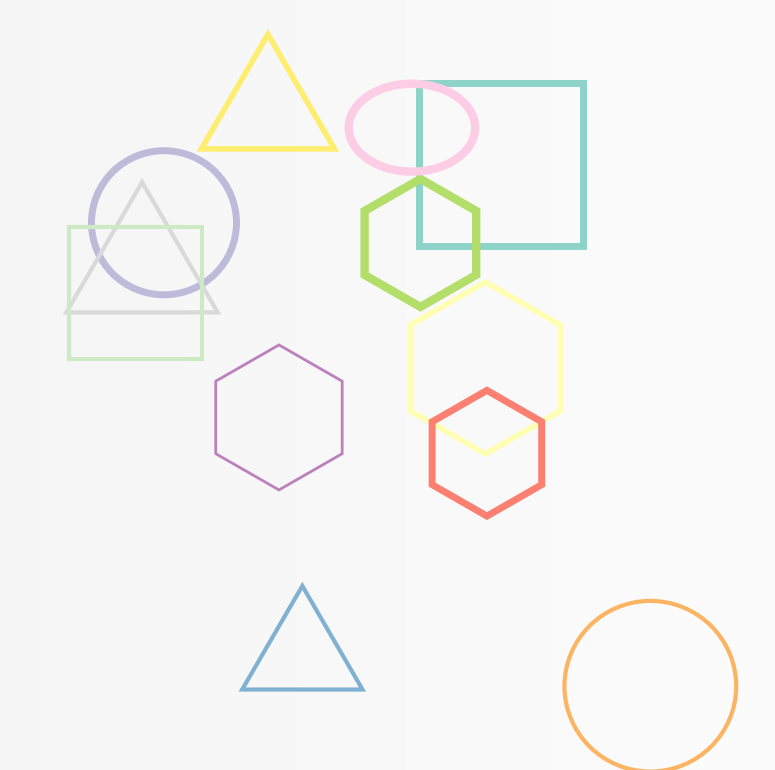[{"shape": "square", "thickness": 2.5, "radius": 0.53, "center": [0.647, 0.786]}, {"shape": "hexagon", "thickness": 2, "radius": 0.56, "center": [0.626, 0.522]}, {"shape": "circle", "thickness": 2.5, "radius": 0.47, "center": [0.212, 0.711]}, {"shape": "hexagon", "thickness": 2.5, "radius": 0.41, "center": [0.628, 0.411]}, {"shape": "triangle", "thickness": 1.5, "radius": 0.45, "center": [0.39, 0.149]}, {"shape": "circle", "thickness": 1.5, "radius": 0.55, "center": [0.839, 0.109]}, {"shape": "hexagon", "thickness": 3, "radius": 0.42, "center": [0.542, 0.685]}, {"shape": "oval", "thickness": 3, "radius": 0.41, "center": [0.532, 0.834]}, {"shape": "triangle", "thickness": 1.5, "radius": 0.56, "center": [0.183, 0.651]}, {"shape": "hexagon", "thickness": 1, "radius": 0.47, "center": [0.36, 0.458]}, {"shape": "square", "thickness": 1.5, "radius": 0.43, "center": [0.174, 0.62]}, {"shape": "triangle", "thickness": 2, "radius": 0.5, "center": [0.346, 0.856]}]